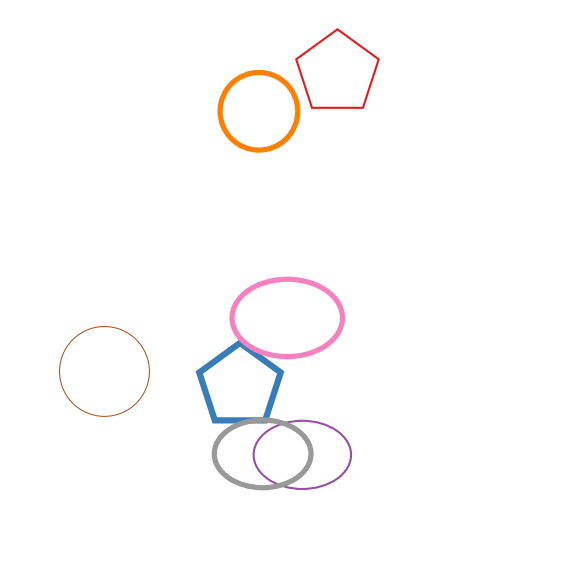[{"shape": "pentagon", "thickness": 1, "radius": 0.38, "center": [0.584, 0.873]}, {"shape": "pentagon", "thickness": 3, "radius": 0.37, "center": [0.416, 0.331]}, {"shape": "oval", "thickness": 1, "radius": 0.42, "center": [0.524, 0.211]}, {"shape": "circle", "thickness": 2.5, "radius": 0.34, "center": [0.448, 0.806]}, {"shape": "circle", "thickness": 0.5, "radius": 0.39, "center": [0.181, 0.356]}, {"shape": "oval", "thickness": 2.5, "radius": 0.48, "center": [0.497, 0.449]}, {"shape": "oval", "thickness": 2.5, "radius": 0.42, "center": [0.455, 0.213]}]